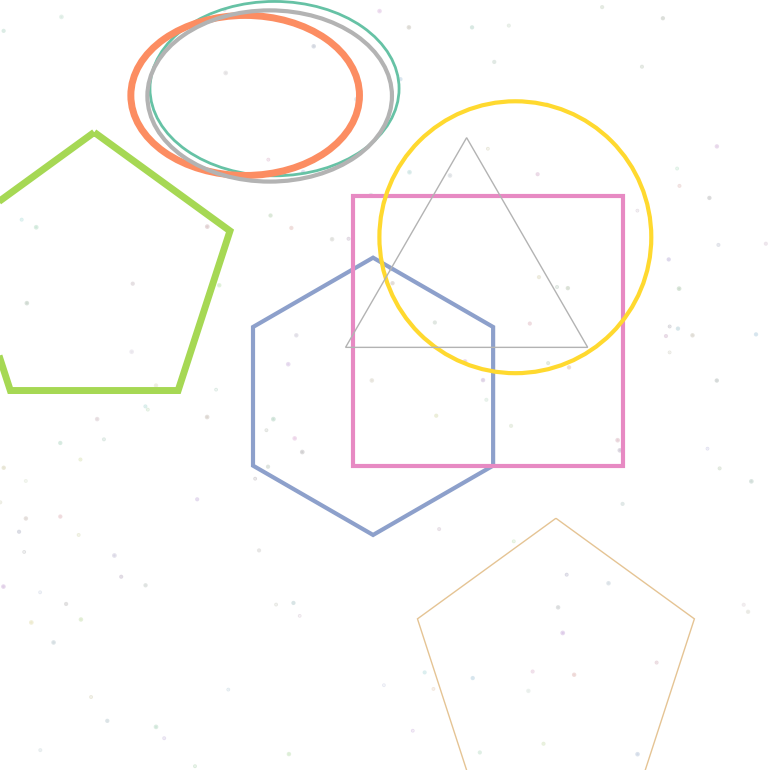[{"shape": "oval", "thickness": 1, "radius": 0.81, "center": [0.357, 0.885]}, {"shape": "oval", "thickness": 2.5, "radius": 0.74, "center": [0.318, 0.876]}, {"shape": "hexagon", "thickness": 1.5, "radius": 0.9, "center": [0.485, 0.485]}, {"shape": "square", "thickness": 1.5, "radius": 0.88, "center": [0.634, 0.57]}, {"shape": "pentagon", "thickness": 2.5, "radius": 0.93, "center": [0.122, 0.643]}, {"shape": "circle", "thickness": 1.5, "radius": 0.88, "center": [0.669, 0.692]}, {"shape": "pentagon", "thickness": 0.5, "radius": 0.95, "center": [0.722, 0.138]}, {"shape": "triangle", "thickness": 0.5, "radius": 0.91, "center": [0.606, 0.64]}, {"shape": "oval", "thickness": 1.5, "radius": 0.79, "center": [0.35, 0.875]}]